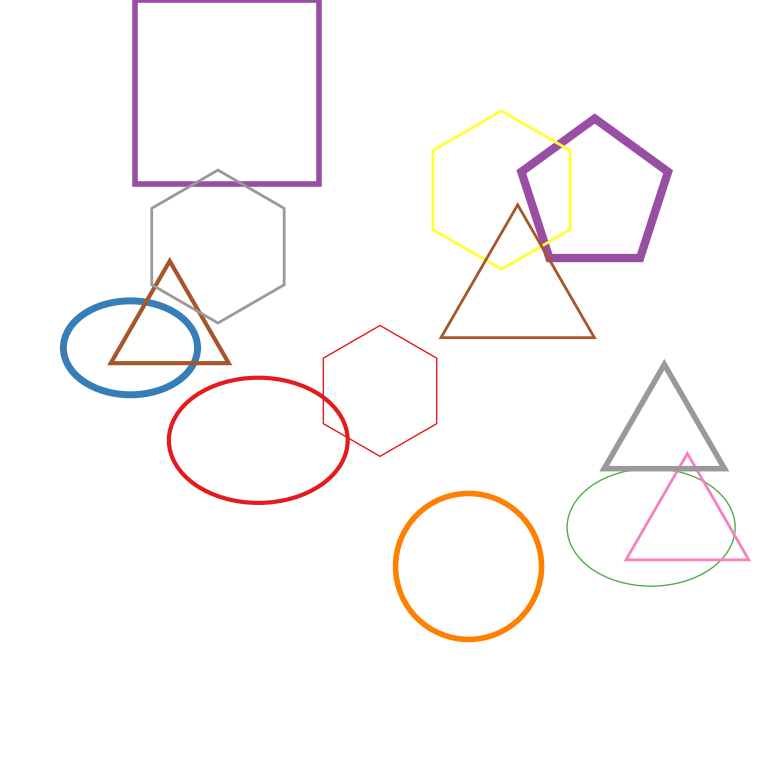[{"shape": "oval", "thickness": 1.5, "radius": 0.58, "center": [0.335, 0.428]}, {"shape": "hexagon", "thickness": 0.5, "radius": 0.43, "center": [0.494, 0.492]}, {"shape": "oval", "thickness": 2.5, "radius": 0.44, "center": [0.169, 0.548]}, {"shape": "oval", "thickness": 0.5, "radius": 0.55, "center": [0.846, 0.315]}, {"shape": "square", "thickness": 2, "radius": 0.6, "center": [0.294, 0.88]}, {"shape": "pentagon", "thickness": 3, "radius": 0.5, "center": [0.772, 0.746]}, {"shape": "circle", "thickness": 2, "radius": 0.47, "center": [0.609, 0.264]}, {"shape": "hexagon", "thickness": 1, "radius": 0.51, "center": [0.651, 0.753]}, {"shape": "triangle", "thickness": 1, "radius": 0.58, "center": [0.672, 0.619]}, {"shape": "triangle", "thickness": 1.5, "radius": 0.44, "center": [0.22, 0.573]}, {"shape": "triangle", "thickness": 1, "radius": 0.46, "center": [0.893, 0.319]}, {"shape": "hexagon", "thickness": 1, "radius": 0.5, "center": [0.283, 0.68]}, {"shape": "triangle", "thickness": 2, "radius": 0.45, "center": [0.863, 0.436]}]